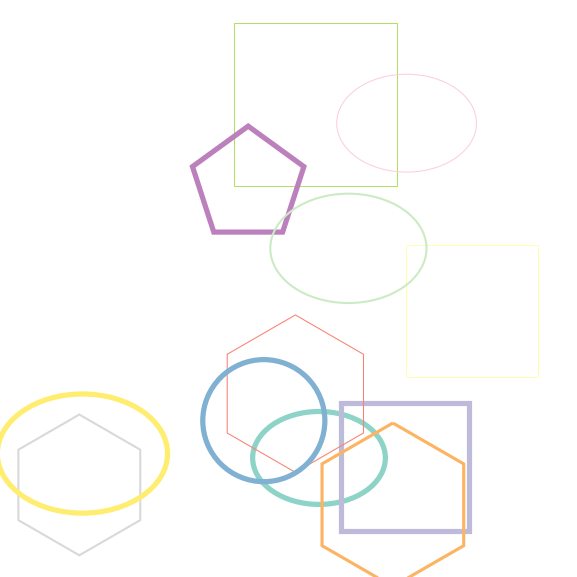[{"shape": "oval", "thickness": 2.5, "radius": 0.57, "center": [0.552, 0.206]}, {"shape": "square", "thickness": 0.5, "radius": 0.57, "center": [0.818, 0.461]}, {"shape": "square", "thickness": 2.5, "radius": 0.55, "center": [0.702, 0.19]}, {"shape": "hexagon", "thickness": 0.5, "radius": 0.68, "center": [0.511, 0.318]}, {"shape": "circle", "thickness": 2.5, "radius": 0.53, "center": [0.457, 0.271]}, {"shape": "hexagon", "thickness": 1.5, "radius": 0.71, "center": [0.68, 0.125]}, {"shape": "square", "thickness": 0.5, "radius": 0.71, "center": [0.547, 0.818]}, {"shape": "oval", "thickness": 0.5, "radius": 0.61, "center": [0.704, 0.786]}, {"shape": "hexagon", "thickness": 1, "radius": 0.61, "center": [0.137, 0.159]}, {"shape": "pentagon", "thickness": 2.5, "radius": 0.51, "center": [0.43, 0.679]}, {"shape": "oval", "thickness": 1, "radius": 0.68, "center": [0.603, 0.569]}, {"shape": "oval", "thickness": 2.5, "radius": 0.74, "center": [0.143, 0.214]}]